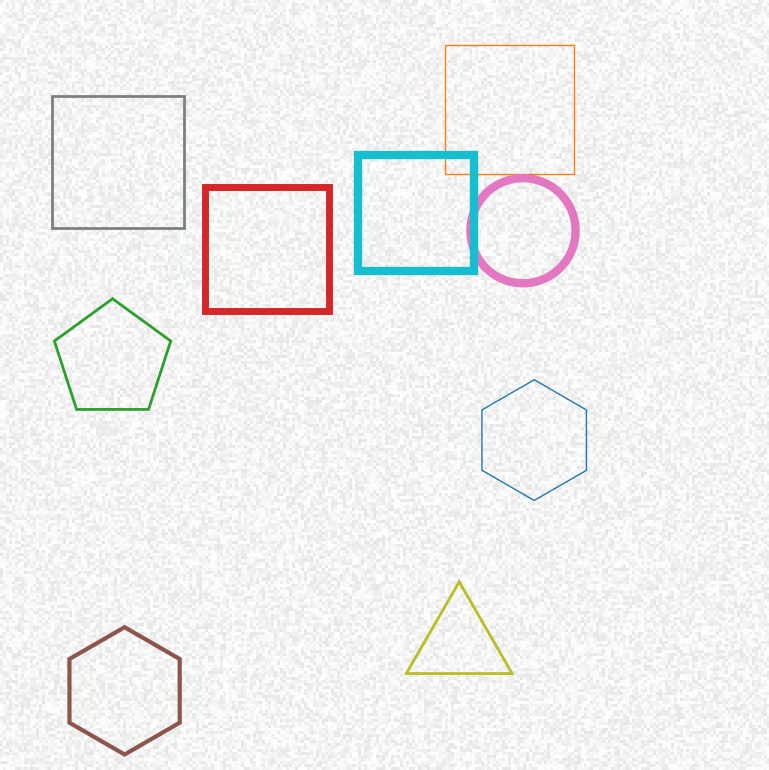[{"shape": "hexagon", "thickness": 0.5, "radius": 0.39, "center": [0.694, 0.428]}, {"shape": "square", "thickness": 0.5, "radius": 0.42, "center": [0.662, 0.858]}, {"shape": "pentagon", "thickness": 1, "radius": 0.4, "center": [0.146, 0.533]}, {"shape": "square", "thickness": 2.5, "radius": 0.4, "center": [0.347, 0.676]}, {"shape": "hexagon", "thickness": 1.5, "radius": 0.41, "center": [0.162, 0.103]}, {"shape": "circle", "thickness": 3, "radius": 0.34, "center": [0.679, 0.7]}, {"shape": "square", "thickness": 1, "radius": 0.43, "center": [0.154, 0.79]}, {"shape": "triangle", "thickness": 1, "radius": 0.4, "center": [0.596, 0.165]}, {"shape": "square", "thickness": 3, "radius": 0.38, "center": [0.54, 0.724]}]